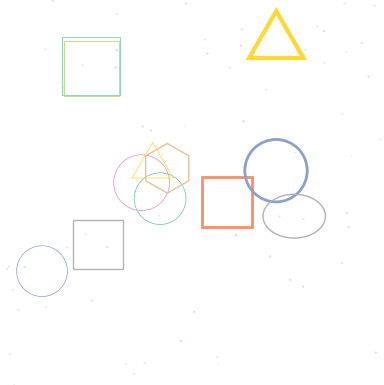[{"shape": "circle", "thickness": 0.5, "radius": 0.34, "center": [0.416, 0.484]}, {"shape": "square", "thickness": 0.5, "radius": 0.38, "center": [0.237, 0.828]}, {"shape": "square", "thickness": 2, "radius": 0.32, "center": [0.59, 0.476]}, {"shape": "circle", "thickness": 2, "radius": 0.41, "center": [0.717, 0.557]}, {"shape": "circle", "thickness": 0.5, "radius": 0.33, "center": [0.109, 0.296]}, {"shape": "circle", "thickness": 0.5, "radius": 0.36, "center": [0.368, 0.526]}, {"shape": "square", "thickness": 0.5, "radius": 0.36, "center": [0.238, 0.822]}, {"shape": "triangle", "thickness": 0.5, "radius": 0.31, "center": [0.396, 0.569]}, {"shape": "triangle", "thickness": 3, "radius": 0.41, "center": [0.717, 0.89]}, {"shape": "hexagon", "thickness": 1, "radius": 0.32, "center": [0.434, 0.563]}, {"shape": "square", "thickness": 1, "radius": 0.32, "center": [0.254, 0.364]}, {"shape": "oval", "thickness": 1, "radius": 0.41, "center": [0.764, 0.438]}]